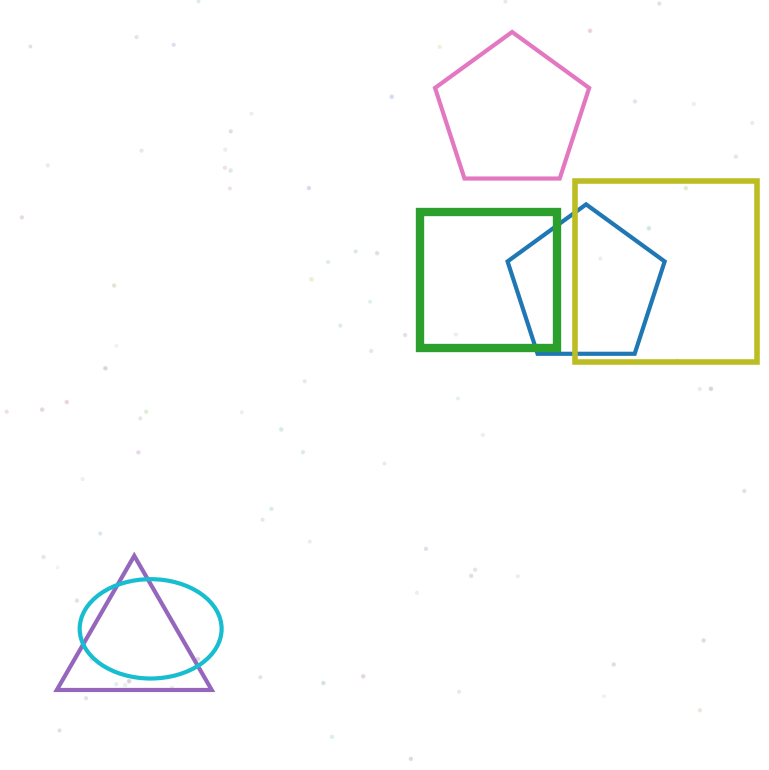[{"shape": "pentagon", "thickness": 1.5, "radius": 0.54, "center": [0.761, 0.627]}, {"shape": "square", "thickness": 3, "radius": 0.44, "center": [0.634, 0.636]}, {"shape": "triangle", "thickness": 1.5, "radius": 0.58, "center": [0.174, 0.162]}, {"shape": "pentagon", "thickness": 1.5, "radius": 0.53, "center": [0.665, 0.853]}, {"shape": "square", "thickness": 2, "radius": 0.59, "center": [0.865, 0.647]}, {"shape": "oval", "thickness": 1.5, "radius": 0.46, "center": [0.196, 0.183]}]